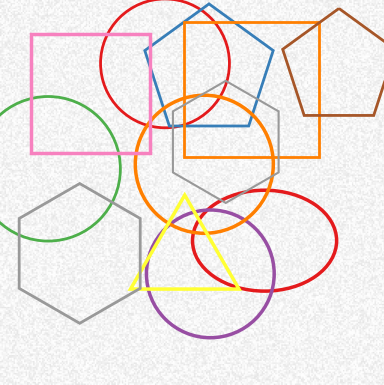[{"shape": "oval", "thickness": 2.5, "radius": 0.94, "center": [0.687, 0.375]}, {"shape": "circle", "thickness": 2, "radius": 0.84, "center": [0.429, 0.835]}, {"shape": "pentagon", "thickness": 2, "radius": 0.88, "center": [0.543, 0.815]}, {"shape": "circle", "thickness": 2, "radius": 0.94, "center": [0.125, 0.562]}, {"shape": "circle", "thickness": 2.5, "radius": 0.83, "center": [0.546, 0.289]}, {"shape": "square", "thickness": 2, "radius": 0.88, "center": [0.652, 0.768]}, {"shape": "circle", "thickness": 2.5, "radius": 0.9, "center": [0.531, 0.573]}, {"shape": "triangle", "thickness": 2.5, "radius": 0.81, "center": [0.48, 0.331]}, {"shape": "pentagon", "thickness": 2, "radius": 0.77, "center": [0.88, 0.824]}, {"shape": "square", "thickness": 2.5, "radius": 0.77, "center": [0.235, 0.757]}, {"shape": "hexagon", "thickness": 1.5, "radius": 0.79, "center": [0.586, 0.631]}, {"shape": "hexagon", "thickness": 2, "radius": 0.91, "center": [0.207, 0.342]}]